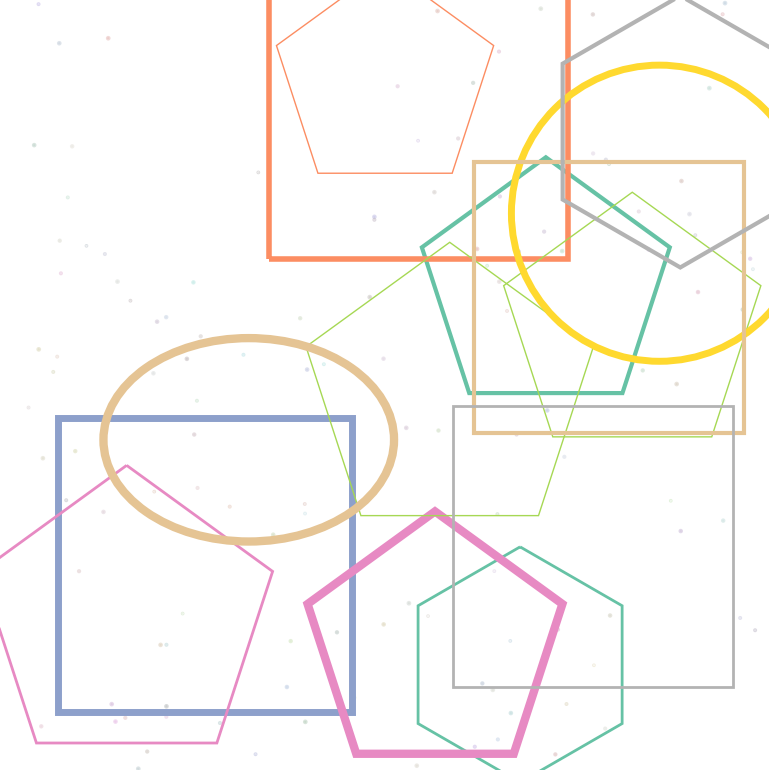[{"shape": "hexagon", "thickness": 1, "radius": 0.76, "center": [0.675, 0.137]}, {"shape": "pentagon", "thickness": 1.5, "radius": 0.85, "center": [0.709, 0.626]}, {"shape": "pentagon", "thickness": 0.5, "radius": 0.74, "center": [0.5, 0.895]}, {"shape": "square", "thickness": 2, "radius": 0.97, "center": [0.543, 0.859]}, {"shape": "square", "thickness": 2.5, "radius": 0.96, "center": [0.266, 0.266]}, {"shape": "pentagon", "thickness": 3, "radius": 0.87, "center": [0.565, 0.162]}, {"shape": "pentagon", "thickness": 1, "radius": 1.0, "center": [0.164, 0.196]}, {"shape": "pentagon", "thickness": 0.5, "radius": 0.98, "center": [0.584, 0.489]}, {"shape": "pentagon", "thickness": 0.5, "radius": 0.88, "center": [0.821, 0.575]}, {"shape": "circle", "thickness": 2.5, "radius": 0.96, "center": [0.856, 0.723]}, {"shape": "oval", "thickness": 3, "radius": 0.94, "center": [0.323, 0.429]}, {"shape": "square", "thickness": 1.5, "radius": 0.88, "center": [0.791, 0.614]}, {"shape": "square", "thickness": 1, "radius": 0.91, "center": [0.77, 0.291]}, {"shape": "hexagon", "thickness": 1.5, "radius": 0.88, "center": [0.884, 0.829]}]